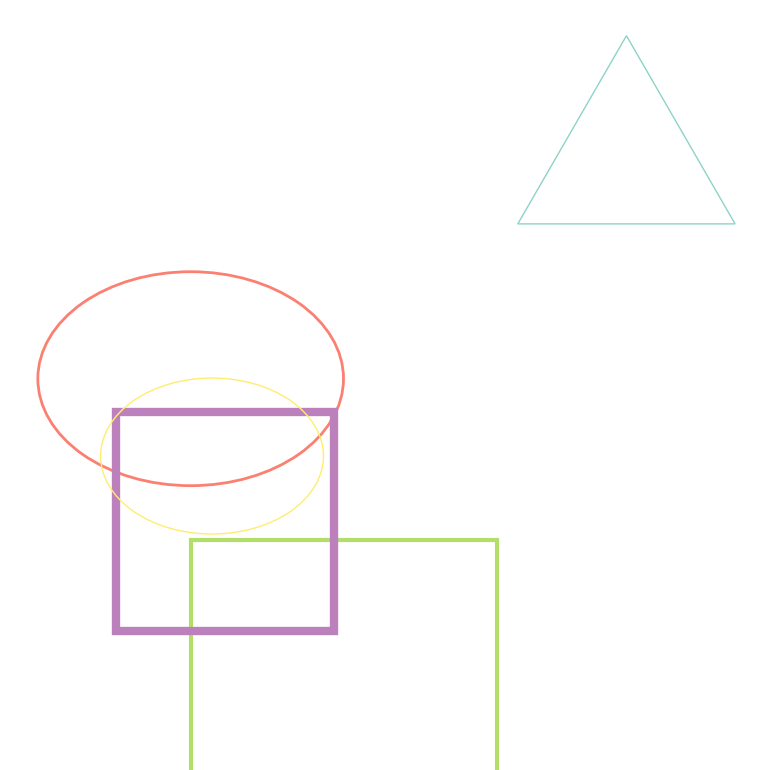[{"shape": "triangle", "thickness": 0.5, "radius": 0.81, "center": [0.814, 0.791]}, {"shape": "oval", "thickness": 1, "radius": 0.99, "center": [0.248, 0.508]}, {"shape": "square", "thickness": 1.5, "radius": 0.99, "center": [0.447, 0.1]}, {"shape": "square", "thickness": 3, "radius": 0.71, "center": [0.293, 0.323]}, {"shape": "oval", "thickness": 0.5, "radius": 0.72, "center": [0.275, 0.408]}]